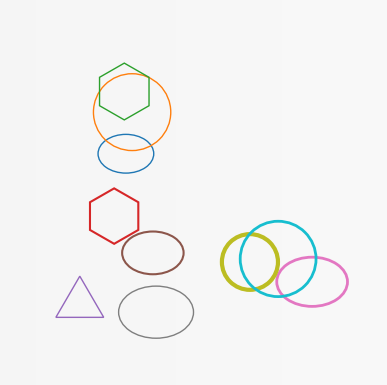[{"shape": "oval", "thickness": 1, "radius": 0.36, "center": [0.325, 0.601]}, {"shape": "circle", "thickness": 1, "radius": 0.5, "center": [0.341, 0.709]}, {"shape": "hexagon", "thickness": 1, "radius": 0.37, "center": [0.321, 0.762]}, {"shape": "hexagon", "thickness": 1.5, "radius": 0.36, "center": [0.295, 0.439]}, {"shape": "triangle", "thickness": 1, "radius": 0.36, "center": [0.206, 0.211]}, {"shape": "oval", "thickness": 1.5, "radius": 0.4, "center": [0.395, 0.343]}, {"shape": "oval", "thickness": 2, "radius": 0.46, "center": [0.805, 0.268]}, {"shape": "oval", "thickness": 1, "radius": 0.48, "center": [0.403, 0.189]}, {"shape": "circle", "thickness": 3, "radius": 0.36, "center": [0.645, 0.32]}, {"shape": "circle", "thickness": 2, "radius": 0.49, "center": [0.718, 0.327]}]